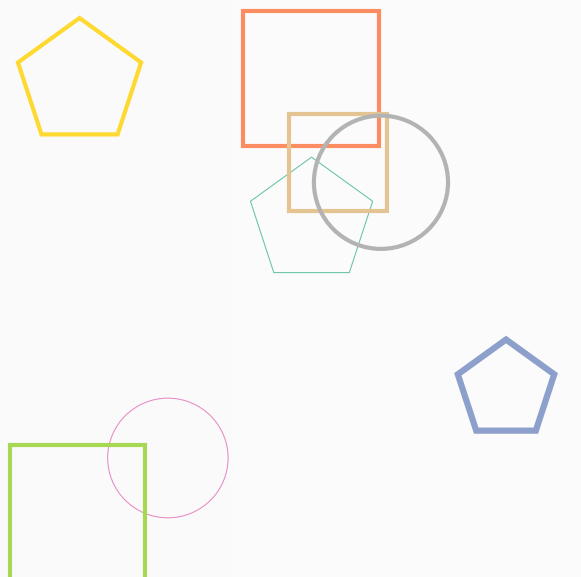[{"shape": "pentagon", "thickness": 0.5, "radius": 0.55, "center": [0.536, 0.617]}, {"shape": "square", "thickness": 2, "radius": 0.58, "center": [0.535, 0.863]}, {"shape": "pentagon", "thickness": 3, "radius": 0.44, "center": [0.871, 0.324]}, {"shape": "circle", "thickness": 0.5, "radius": 0.52, "center": [0.289, 0.206]}, {"shape": "square", "thickness": 2, "radius": 0.58, "center": [0.133, 0.112]}, {"shape": "pentagon", "thickness": 2, "radius": 0.56, "center": [0.137, 0.857]}, {"shape": "square", "thickness": 2, "radius": 0.42, "center": [0.582, 0.718]}, {"shape": "circle", "thickness": 2, "radius": 0.58, "center": [0.655, 0.684]}]